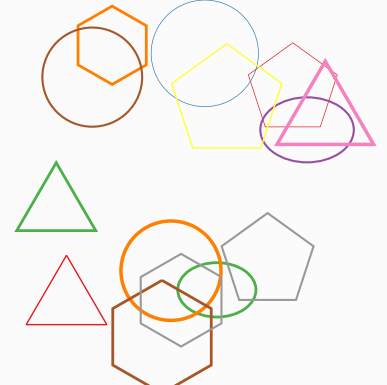[{"shape": "triangle", "thickness": 1, "radius": 0.6, "center": [0.172, 0.217]}, {"shape": "pentagon", "thickness": 0.5, "radius": 0.6, "center": [0.756, 0.768]}, {"shape": "circle", "thickness": 0.5, "radius": 0.69, "center": [0.529, 0.861]}, {"shape": "oval", "thickness": 2, "radius": 0.5, "center": [0.56, 0.247]}, {"shape": "triangle", "thickness": 2, "radius": 0.59, "center": [0.145, 0.46]}, {"shape": "oval", "thickness": 1.5, "radius": 0.6, "center": [0.792, 0.663]}, {"shape": "circle", "thickness": 2.5, "radius": 0.65, "center": [0.441, 0.297]}, {"shape": "hexagon", "thickness": 2, "radius": 0.51, "center": [0.289, 0.882]}, {"shape": "pentagon", "thickness": 1, "radius": 0.75, "center": [0.585, 0.737]}, {"shape": "circle", "thickness": 1.5, "radius": 0.64, "center": [0.238, 0.8]}, {"shape": "hexagon", "thickness": 2, "radius": 0.73, "center": [0.418, 0.125]}, {"shape": "triangle", "thickness": 2.5, "radius": 0.72, "center": [0.839, 0.697]}, {"shape": "hexagon", "thickness": 1.5, "radius": 0.6, "center": [0.467, 0.22]}, {"shape": "pentagon", "thickness": 1.5, "radius": 0.62, "center": [0.691, 0.322]}]